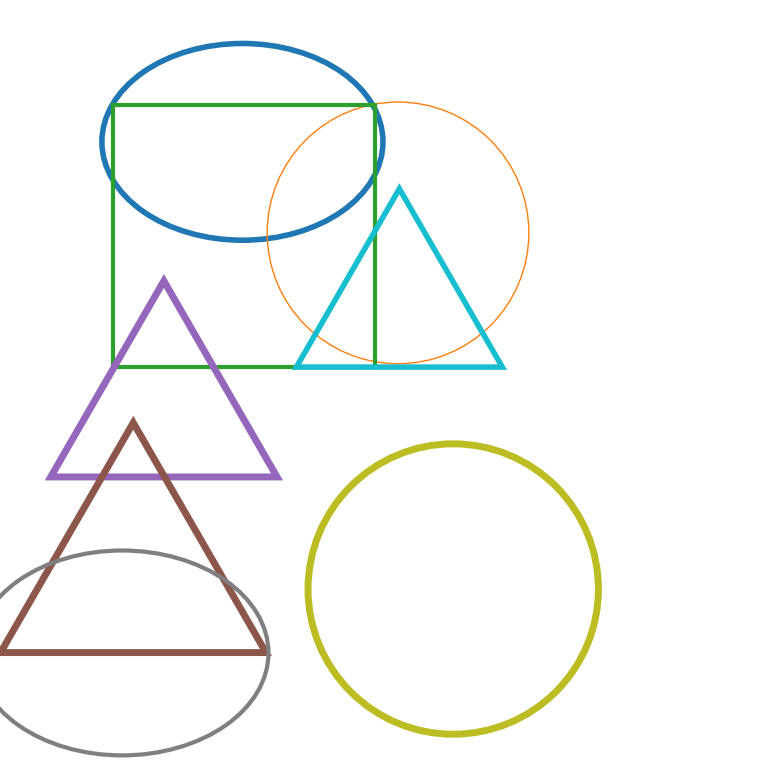[{"shape": "oval", "thickness": 2, "radius": 0.91, "center": [0.315, 0.816]}, {"shape": "circle", "thickness": 0.5, "radius": 0.85, "center": [0.517, 0.698]}, {"shape": "square", "thickness": 1.5, "radius": 0.85, "center": [0.317, 0.693]}, {"shape": "triangle", "thickness": 2.5, "radius": 0.85, "center": [0.213, 0.465]}, {"shape": "triangle", "thickness": 2.5, "radius": 0.99, "center": [0.173, 0.252]}, {"shape": "oval", "thickness": 1.5, "radius": 0.95, "center": [0.159, 0.152]}, {"shape": "circle", "thickness": 2.5, "radius": 0.94, "center": [0.589, 0.235]}, {"shape": "triangle", "thickness": 2, "radius": 0.77, "center": [0.519, 0.6]}]